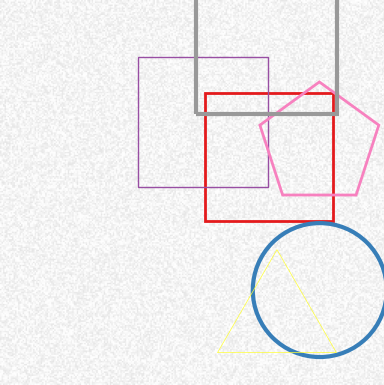[{"shape": "square", "thickness": 2, "radius": 0.83, "center": [0.698, 0.593]}, {"shape": "circle", "thickness": 3, "radius": 0.87, "center": [0.831, 0.247]}, {"shape": "square", "thickness": 1, "radius": 0.85, "center": [0.527, 0.682]}, {"shape": "triangle", "thickness": 0.5, "radius": 0.89, "center": [0.719, 0.173]}, {"shape": "pentagon", "thickness": 2, "radius": 0.81, "center": [0.83, 0.625]}, {"shape": "square", "thickness": 3, "radius": 0.91, "center": [0.692, 0.887]}]